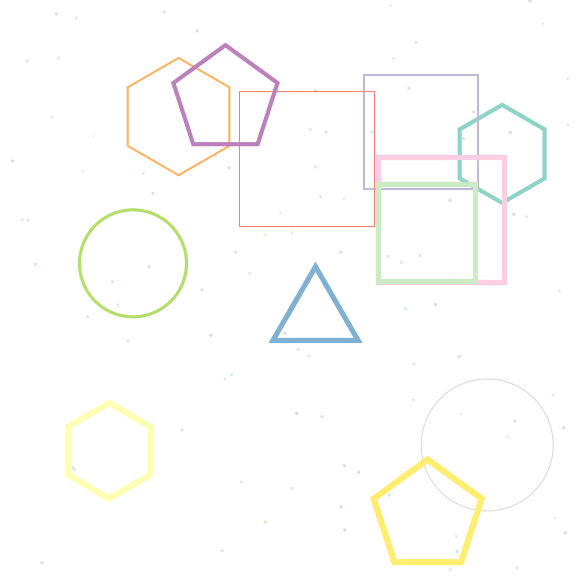[{"shape": "hexagon", "thickness": 2, "radius": 0.42, "center": [0.869, 0.733]}, {"shape": "hexagon", "thickness": 3, "radius": 0.41, "center": [0.189, 0.219]}, {"shape": "square", "thickness": 1, "radius": 0.49, "center": [0.729, 0.771]}, {"shape": "square", "thickness": 0.5, "radius": 0.58, "center": [0.53, 0.725]}, {"shape": "triangle", "thickness": 2.5, "radius": 0.43, "center": [0.546, 0.452]}, {"shape": "hexagon", "thickness": 1, "radius": 0.51, "center": [0.309, 0.797]}, {"shape": "circle", "thickness": 1.5, "radius": 0.46, "center": [0.23, 0.543]}, {"shape": "square", "thickness": 2.5, "radius": 0.54, "center": [0.763, 0.619]}, {"shape": "circle", "thickness": 0.5, "radius": 0.57, "center": [0.844, 0.229]}, {"shape": "pentagon", "thickness": 2, "radius": 0.47, "center": [0.39, 0.826]}, {"shape": "square", "thickness": 2.5, "radius": 0.42, "center": [0.738, 0.597]}, {"shape": "pentagon", "thickness": 3, "radius": 0.49, "center": [0.741, 0.105]}]